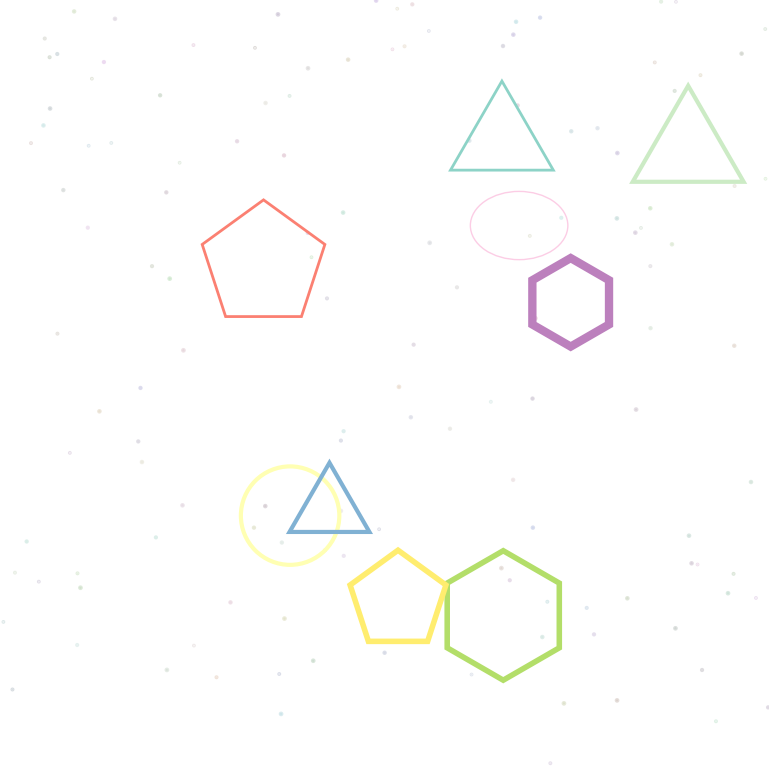[{"shape": "triangle", "thickness": 1, "radius": 0.39, "center": [0.652, 0.818]}, {"shape": "circle", "thickness": 1.5, "radius": 0.32, "center": [0.377, 0.33]}, {"shape": "pentagon", "thickness": 1, "radius": 0.42, "center": [0.342, 0.657]}, {"shape": "triangle", "thickness": 1.5, "radius": 0.3, "center": [0.428, 0.339]}, {"shape": "hexagon", "thickness": 2, "radius": 0.42, "center": [0.654, 0.201]}, {"shape": "oval", "thickness": 0.5, "radius": 0.32, "center": [0.674, 0.707]}, {"shape": "hexagon", "thickness": 3, "radius": 0.29, "center": [0.741, 0.607]}, {"shape": "triangle", "thickness": 1.5, "radius": 0.42, "center": [0.894, 0.805]}, {"shape": "pentagon", "thickness": 2, "radius": 0.33, "center": [0.517, 0.22]}]